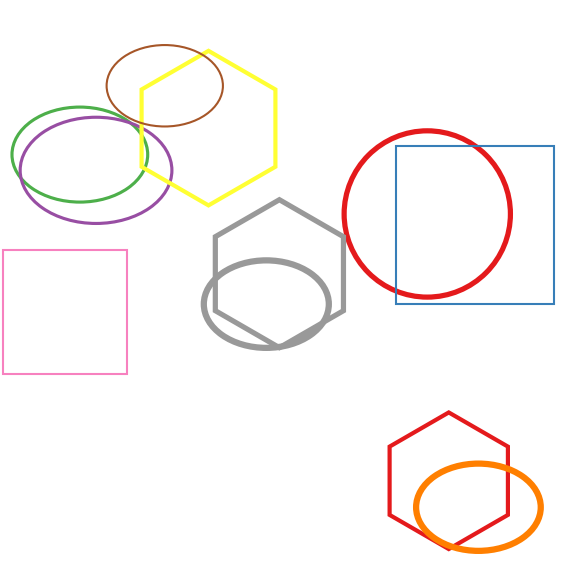[{"shape": "circle", "thickness": 2.5, "radius": 0.72, "center": [0.74, 0.629]}, {"shape": "hexagon", "thickness": 2, "radius": 0.59, "center": [0.777, 0.167]}, {"shape": "square", "thickness": 1, "radius": 0.69, "center": [0.823, 0.609]}, {"shape": "oval", "thickness": 1.5, "radius": 0.59, "center": [0.138, 0.731]}, {"shape": "oval", "thickness": 1.5, "radius": 0.66, "center": [0.166, 0.704]}, {"shape": "oval", "thickness": 3, "radius": 0.54, "center": [0.828, 0.121]}, {"shape": "hexagon", "thickness": 2, "radius": 0.67, "center": [0.361, 0.777]}, {"shape": "oval", "thickness": 1, "radius": 0.5, "center": [0.285, 0.851]}, {"shape": "square", "thickness": 1, "radius": 0.54, "center": [0.113, 0.459]}, {"shape": "oval", "thickness": 3, "radius": 0.54, "center": [0.461, 0.473]}, {"shape": "hexagon", "thickness": 2.5, "radius": 0.64, "center": [0.484, 0.525]}]